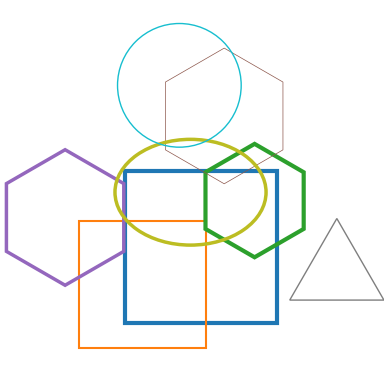[{"shape": "square", "thickness": 3, "radius": 0.99, "center": [0.522, 0.358]}, {"shape": "square", "thickness": 1.5, "radius": 0.82, "center": [0.37, 0.262]}, {"shape": "hexagon", "thickness": 3, "radius": 0.74, "center": [0.661, 0.479]}, {"shape": "hexagon", "thickness": 2.5, "radius": 0.88, "center": [0.169, 0.435]}, {"shape": "hexagon", "thickness": 0.5, "radius": 0.88, "center": [0.582, 0.699]}, {"shape": "triangle", "thickness": 1, "radius": 0.71, "center": [0.875, 0.291]}, {"shape": "oval", "thickness": 2.5, "radius": 0.98, "center": [0.495, 0.501]}, {"shape": "circle", "thickness": 1, "radius": 0.8, "center": [0.466, 0.778]}]